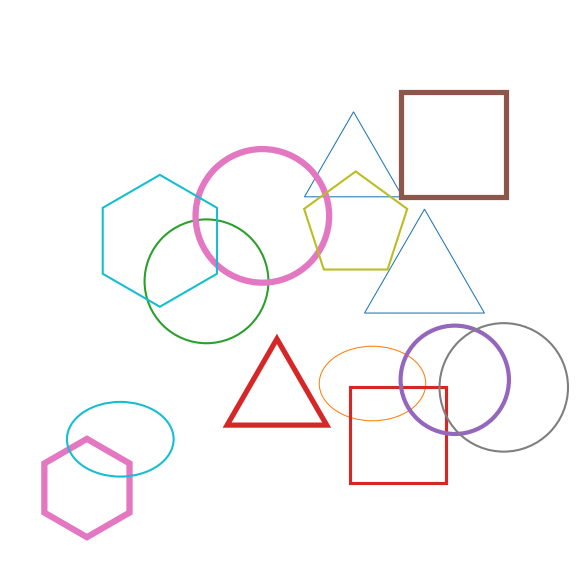[{"shape": "triangle", "thickness": 0.5, "radius": 0.6, "center": [0.735, 0.517]}, {"shape": "triangle", "thickness": 0.5, "radius": 0.49, "center": [0.612, 0.707]}, {"shape": "oval", "thickness": 0.5, "radius": 0.46, "center": [0.645, 0.335]}, {"shape": "circle", "thickness": 1, "radius": 0.54, "center": [0.358, 0.512]}, {"shape": "triangle", "thickness": 2.5, "radius": 0.5, "center": [0.479, 0.313]}, {"shape": "square", "thickness": 1.5, "radius": 0.42, "center": [0.69, 0.246]}, {"shape": "circle", "thickness": 2, "radius": 0.47, "center": [0.787, 0.341]}, {"shape": "square", "thickness": 2.5, "radius": 0.46, "center": [0.786, 0.749]}, {"shape": "hexagon", "thickness": 3, "radius": 0.43, "center": [0.151, 0.154]}, {"shape": "circle", "thickness": 3, "radius": 0.58, "center": [0.454, 0.625]}, {"shape": "circle", "thickness": 1, "radius": 0.56, "center": [0.872, 0.328]}, {"shape": "pentagon", "thickness": 1, "radius": 0.47, "center": [0.616, 0.608]}, {"shape": "hexagon", "thickness": 1, "radius": 0.57, "center": [0.277, 0.582]}, {"shape": "oval", "thickness": 1, "radius": 0.46, "center": [0.208, 0.239]}]